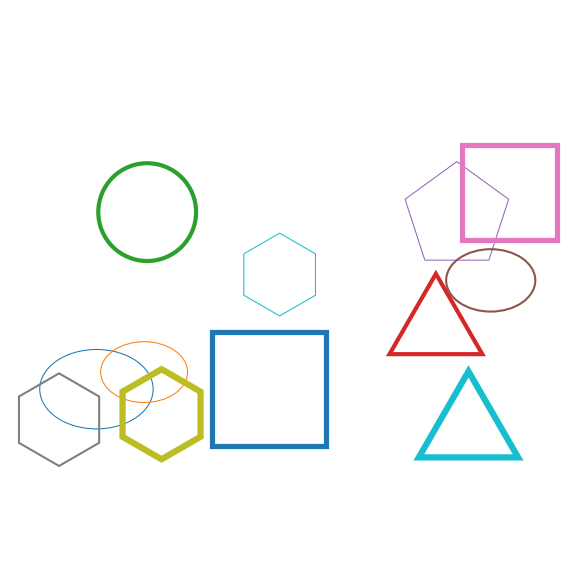[{"shape": "square", "thickness": 2.5, "radius": 0.49, "center": [0.465, 0.326]}, {"shape": "oval", "thickness": 0.5, "radius": 0.49, "center": [0.167, 0.325]}, {"shape": "oval", "thickness": 0.5, "radius": 0.38, "center": [0.25, 0.355]}, {"shape": "circle", "thickness": 2, "radius": 0.42, "center": [0.255, 0.632]}, {"shape": "triangle", "thickness": 2, "radius": 0.46, "center": [0.755, 0.432]}, {"shape": "pentagon", "thickness": 0.5, "radius": 0.47, "center": [0.791, 0.625]}, {"shape": "oval", "thickness": 1, "radius": 0.39, "center": [0.85, 0.514]}, {"shape": "square", "thickness": 2.5, "radius": 0.41, "center": [0.882, 0.666]}, {"shape": "hexagon", "thickness": 1, "radius": 0.4, "center": [0.102, 0.272]}, {"shape": "hexagon", "thickness": 3, "radius": 0.39, "center": [0.28, 0.282]}, {"shape": "hexagon", "thickness": 0.5, "radius": 0.36, "center": [0.484, 0.524]}, {"shape": "triangle", "thickness": 3, "radius": 0.5, "center": [0.811, 0.257]}]